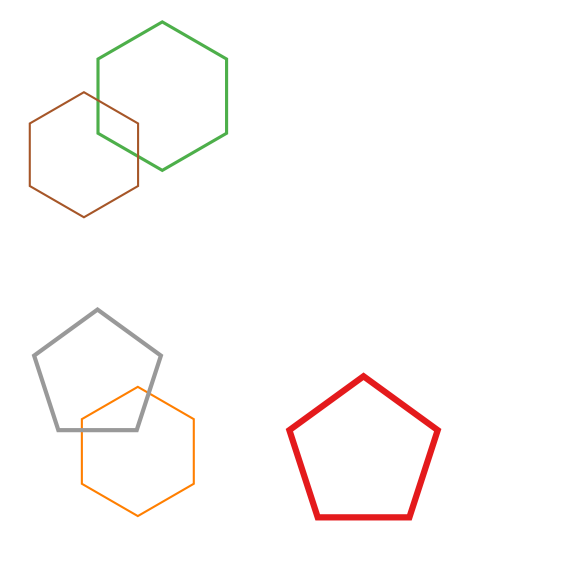[{"shape": "pentagon", "thickness": 3, "radius": 0.68, "center": [0.63, 0.213]}, {"shape": "hexagon", "thickness": 1.5, "radius": 0.64, "center": [0.281, 0.833]}, {"shape": "hexagon", "thickness": 1, "radius": 0.56, "center": [0.239, 0.217]}, {"shape": "hexagon", "thickness": 1, "radius": 0.54, "center": [0.145, 0.731]}, {"shape": "pentagon", "thickness": 2, "radius": 0.58, "center": [0.169, 0.348]}]